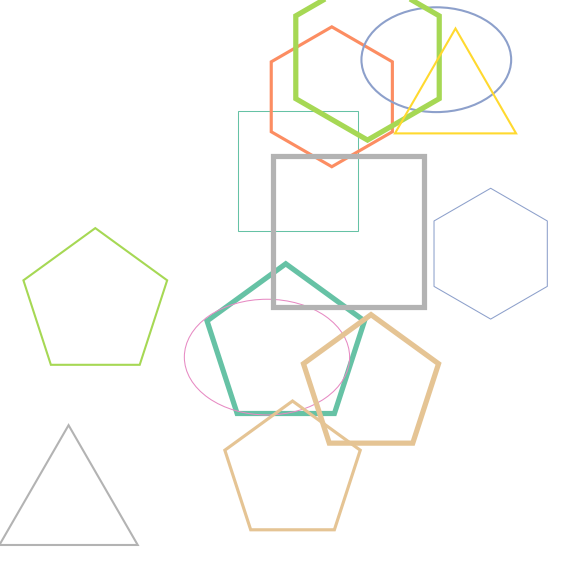[{"shape": "pentagon", "thickness": 2.5, "radius": 0.72, "center": [0.495, 0.399]}, {"shape": "square", "thickness": 0.5, "radius": 0.52, "center": [0.516, 0.703]}, {"shape": "hexagon", "thickness": 1.5, "radius": 0.61, "center": [0.575, 0.832]}, {"shape": "oval", "thickness": 1, "radius": 0.65, "center": [0.756, 0.896]}, {"shape": "hexagon", "thickness": 0.5, "radius": 0.57, "center": [0.85, 0.56]}, {"shape": "oval", "thickness": 0.5, "radius": 0.72, "center": [0.462, 0.381]}, {"shape": "pentagon", "thickness": 1, "radius": 0.65, "center": [0.165, 0.473]}, {"shape": "hexagon", "thickness": 2.5, "radius": 0.72, "center": [0.636, 0.9]}, {"shape": "triangle", "thickness": 1, "radius": 0.61, "center": [0.789, 0.829]}, {"shape": "pentagon", "thickness": 1.5, "radius": 0.62, "center": [0.507, 0.181]}, {"shape": "pentagon", "thickness": 2.5, "radius": 0.61, "center": [0.642, 0.331]}, {"shape": "triangle", "thickness": 1, "radius": 0.69, "center": [0.119, 0.125]}, {"shape": "square", "thickness": 2.5, "radius": 0.65, "center": [0.603, 0.599]}]